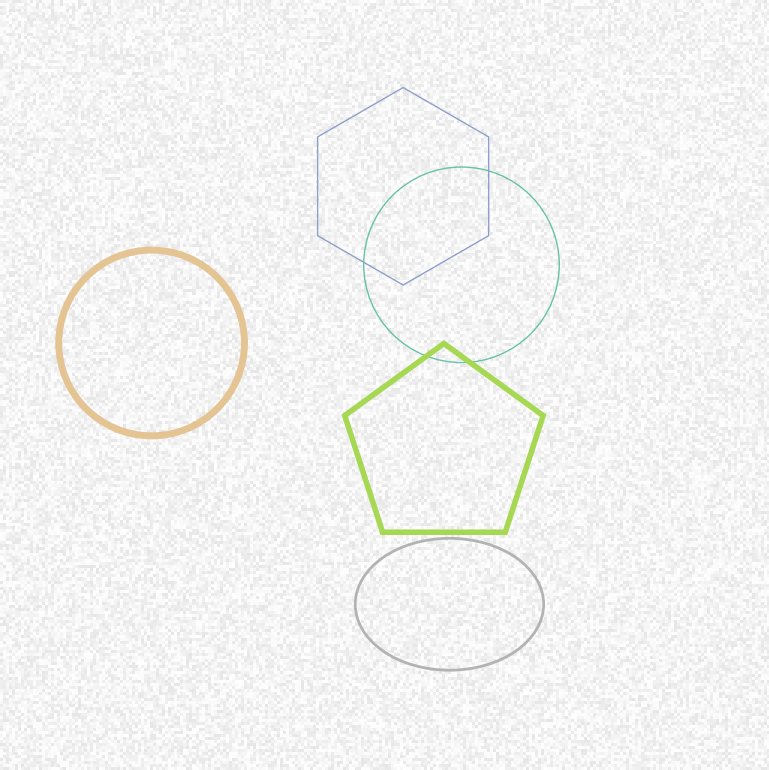[{"shape": "circle", "thickness": 0.5, "radius": 0.63, "center": [0.599, 0.656]}, {"shape": "hexagon", "thickness": 0.5, "radius": 0.64, "center": [0.524, 0.758]}, {"shape": "pentagon", "thickness": 2, "radius": 0.68, "center": [0.577, 0.418]}, {"shape": "circle", "thickness": 2.5, "radius": 0.6, "center": [0.197, 0.555]}, {"shape": "oval", "thickness": 1, "radius": 0.61, "center": [0.584, 0.215]}]